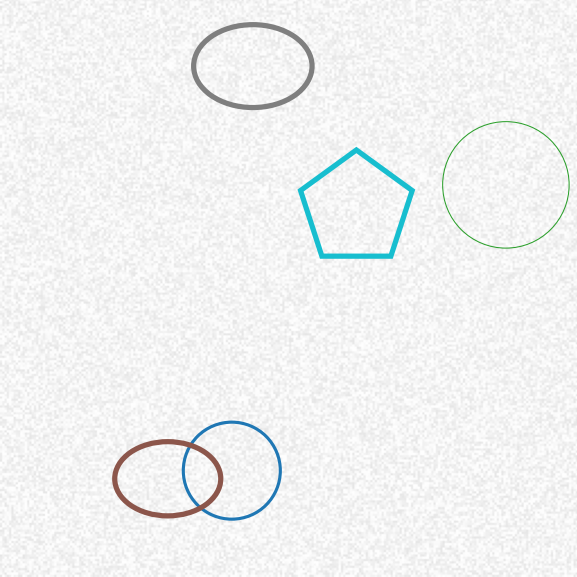[{"shape": "circle", "thickness": 1.5, "radius": 0.42, "center": [0.401, 0.184]}, {"shape": "circle", "thickness": 0.5, "radius": 0.55, "center": [0.876, 0.679]}, {"shape": "oval", "thickness": 2.5, "radius": 0.46, "center": [0.29, 0.17]}, {"shape": "oval", "thickness": 2.5, "radius": 0.51, "center": [0.438, 0.885]}, {"shape": "pentagon", "thickness": 2.5, "radius": 0.51, "center": [0.617, 0.638]}]